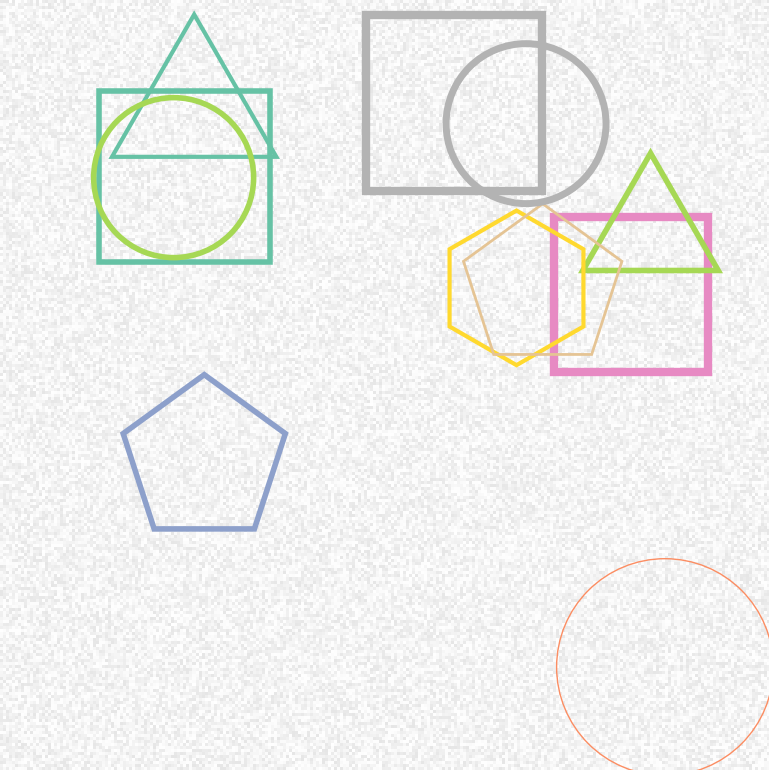[{"shape": "triangle", "thickness": 1.5, "radius": 0.62, "center": [0.252, 0.858]}, {"shape": "square", "thickness": 2, "radius": 0.55, "center": [0.24, 0.77]}, {"shape": "circle", "thickness": 0.5, "radius": 0.7, "center": [0.864, 0.134]}, {"shape": "pentagon", "thickness": 2, "radius": 0.55, "center": [0.265, 0.403]}, {"shape": "square", "thickness": 3, "radius": 0.5, "center": [0.82, 0.618]}, {"shape": "triangle", "thickness": 2, "radius": 0.51, "center": [0.845, 0.699]}, {"shape": "circle", "thickness": 2, "radius": 0.52, "center": [0.226, 0.769]}, {"shape": "hexagon", "thickness": 1.5, "radius": 0.5, "center": [0.671, 0.626]}, {"shape": "pentagon", "thickness": 1, "radius": 0.54, "center": [0.705, 0.627]}, {"shape": "square", "thickness": 3, "radius": 0.57, "center": [0.59, 0.866]}, {"shape": "circle", "thickness": 2.5, "radius": 0.52, "center": [0.683, 0.839]}]